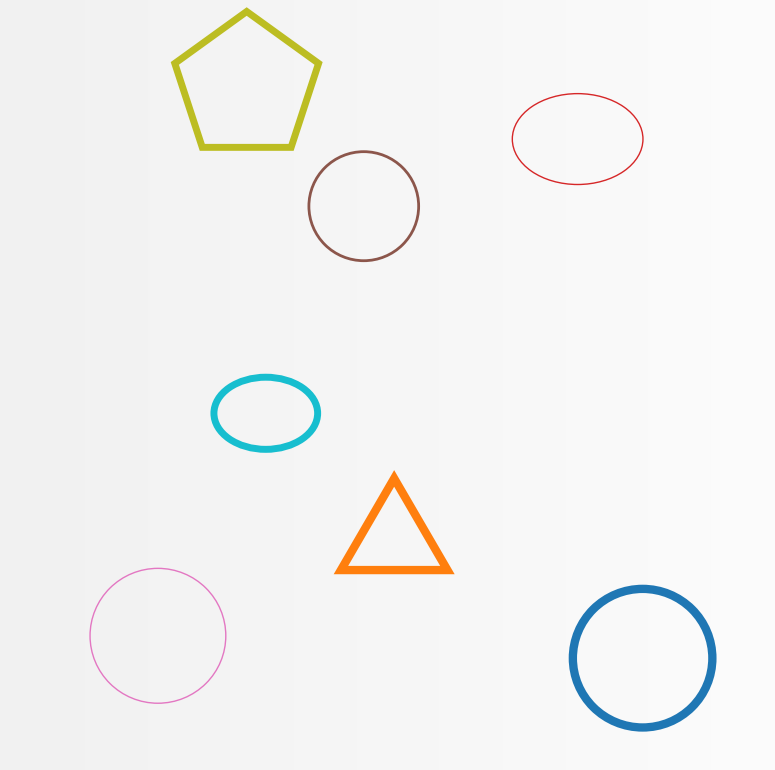[{"shape": "circle", "thickness": 3, "radius": 0.45, "center": [0.829, 0.145]}, {"shape": "triangle", "thickness": 3, "radius": 0.4, "center": [0.509, 0.299]}, {"shape": "oval", "thickness": 0.5, "radius": 0.42, "center": [0.745, 0.819]}, {"shape": "circle", "thickness": 1, "radius": 0.35, "center": [0.469, 0.732]}, {"shape": "circle", "thickness": 0.5, "radius": 0.44, "center": [0.204, 0.174]}, {"shape": "pentagon", "thickness": 2.5, "radius": 0.49, "center": [0.318, 0.888]}, {"shape": "oval", "thickness": 2.5, "radius": 0.33, "center": [0.343, 0.463]}]